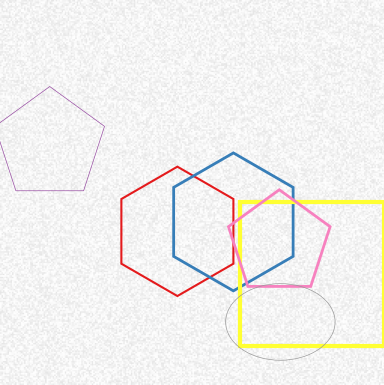[{"shape": "hexagon", "thickness": 1.5, "radius": 0.84, "center": [0.461, 0.399]}, {"shape": "hexagon", "thickness": 2, "radius": 0.9, "center": [0.606, 0.424]}, {"shape": "pentagon", "thickness": 0.5, "radius": 0.75, "center": [0.129, 0.626]}, {"shape": "square", "thickness": 3, "radius": 0.94, "center": [0.811, 0.288]}, {"shape": "pentagon", "thickness": 2, "radius": 0.69, "center": [0.725, 0.368]}, {"shape": "oval", "thickness": 0.5, "radius": 0.71, "center": [0.728, 0.164]}]